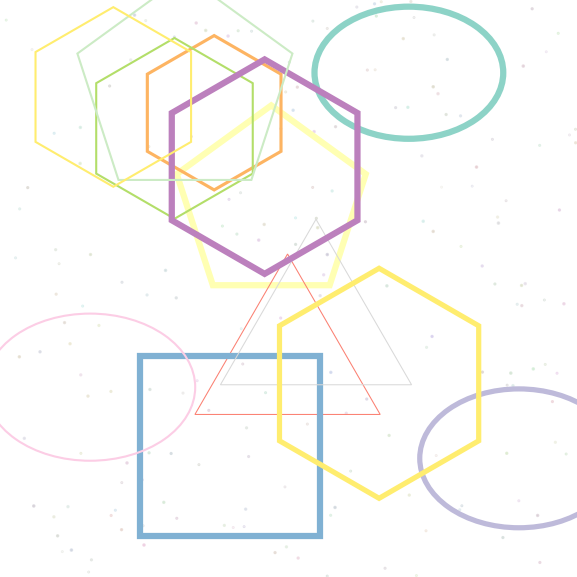[{"shape": "oval", "thickness": 3, "radius": 0.82, "center": [0.708, 0.873]}, {"shape": "pentagon", "thickness": 3, "radius": 0.86, "center": [0.47, 0.644]}, {"shape": "oval", "thickness": 2.5, "radius": 0.86, "center": [0.899, 0.205]}, {"shape": "triangle", "thickness": 0.5, "radius": 0.93, "center": [0.498, 0.374]}, {"shape": "square", "thickness": 3, "radius": 0.78, "center": [0.399, 0.227]}, {"shape": "hexagon", "thickness": 1.5, "radius": 0.67, "center": [0.371, 0.804]}, {"shape": "hexagon", "thickness": 1, "radius": 0.78, "center": [0.302, 0.777]}, {"shape": "oval", "thickness": 1, "radius": 0.91, "center": [0.156, 0.329]}, {"shape": "triangle", "thickness": 0.5, "radius": 0.96, "center": [0.547, 0.428]}, {"shape": "hexagon", "thickness": 3, "radius": 0.93, "center": [0.458, 0.711]}, {"shape": "pentagon", "thickness": 1, "radius": 0.98, "center": [0.32, 0.846]}, {"shape": "hexagon", "thickness": 2.5, "radius": 1.0, "center": [0.656, 0.335]}, {"shape": "hexagon", "thickness": 1, "radius": 0.78, "center": [0.196, 0.831]}]